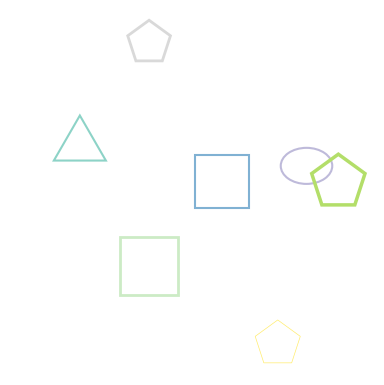[{"shape": "triangle", "thickness": 1.5, "radius": 0.39, "center": [0.207, 0.622]}, {"shape": "oval", "thickness": 1.5, "radius": 0.33, "center": [0.796, 0.569]}, {"shape": "square", "thickness": 1.5, "radius": 0.35, "center": [0.576, 0.529]}, {"shape": "pentagon", "thickness": 2.5, "radius": 0.36, "center": [0.879, 0.527]}, {"shape": "pentagon", "thickness": 2, "radius": 0.29, "center": [0.387, 0.889]}, {"shape": "square", "thickness": 2, "radius": 0.38, "center": [0.387, 0.31]}, {"shape": "pentagon", "thickness": 0.5, "radius": 0.31, "center": [0.721, 0.107]}]